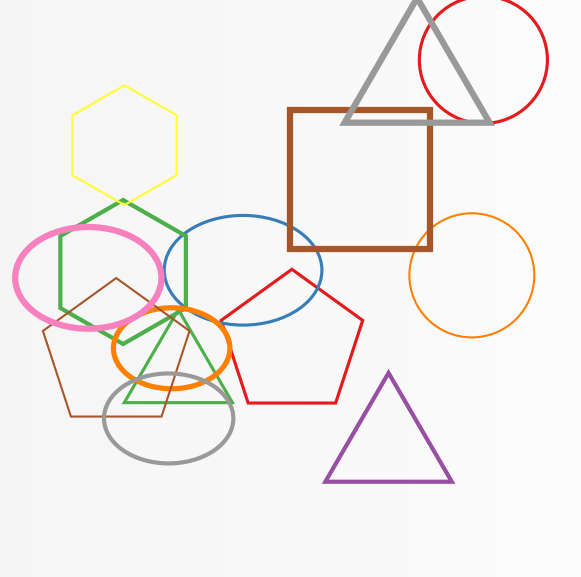[{"shape": "pentagon", "thickness": 1.5, "radius": 0.64, "center": [0.502, 0.405]}, {"shape": "circle", "thickness": 1.5, "radius": 0.55, "center": [0.832, 0.896]}, {"shape": "oval", "thickness": 1.5, "radius": 0.68, "center": [0.418, 0.531]}, {"shape": "hexagon", "thickness": 2, "radius": 0.62, "center": [0.212, 0.528]}, {"shape": "triangle", "thickness": 1.5, "radius": 0.54, "center": [0.307, 0.356]}, {"shape": "triangle", "thickness": 2, "radius": 0.63, "center": [0.668, 0.228]}, {"shape": "circle", "thickness": 1, "radius": 0.54, "center": [0.812, 0.522]}, {"shape": "oval", "thickness": 2.5, "radius": 0.5, "center": [0.295, 0.396]}, {"shape": "hexagon", "thickness": 1, "radius": 0.52, "center": [0.214, 0.748]}, {"shape": "pentagon", "thickness": 1, "radius": 0.66, "center": [0.2, 0.385]}, {"shape": "square", "thickness": 3, "radius": 0.6, "center": [0.62, 0.688]}, {"shape": "oval", "thickness": 3, "radius": 0.63, "center": [0.152, 0.518]}, {"shape": "triangle", "thickness": 3, "radius": 0.72, "center": [0.718, 0.859]}, {"shape": "oval", "thickness": 2, "radius": 0.56, "center": [0.29, 0.275]}]